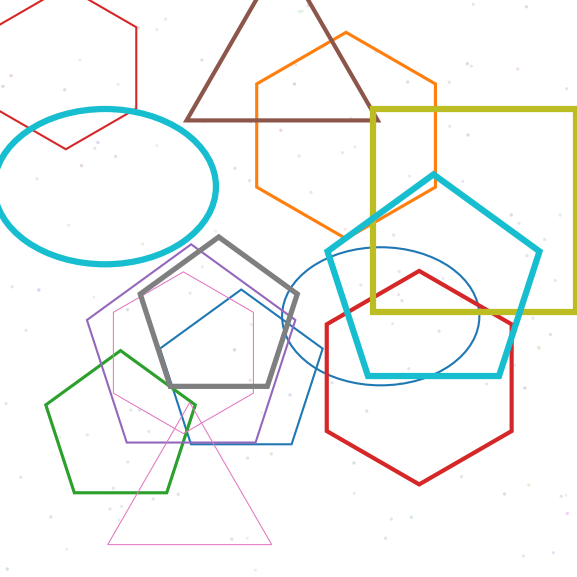[{"shape": "pentagon", "thickness": 1, "radius": 0.74, "center": [0.418, 0.35]}, {"shape": "oval", "thickness": 1, "radius": 0.85, "center": [0.659, 0.451]}, {"shape": "hexagon", "thickness": 1.5, "radius": 0.89, "center": [0.599, 0.764]}, {"shape": "pentagon", "thickness": 1.5, "radius": 0.68, "center": [0.209, 0.256]}, {"shape": "hexagon", "thickness": 2, "radius": 0.92, "center": [0.726, 0.345]}, {"shape": "hexagon", "thickness": 1, "radius": 0.7, "center": [0.114, 0.882]}, {"shape": "pentagon", "thickness": 1, "radius": 0.95, "center": [0.331, 0.386]}, {"shape": "triangle", "thickness": 2, "radius": 0.96, "center": [0.489, 0.886]}, {"shape": "triangle", "thickness": 0.5, "radius": 0.82, "center": [0.329, 0.138]}, {"shape": "hexagon", "thickness": 0.5, "radius": 0.7, "center": [0.318, 0.388]}, {"shape": "pentagon", "thickness": 2.5, "radius": 0.71, "center": [0.379, 0.446]}, {"shape": "square", "thickness": 3, "radius": 0.88, "center": [0.822, 0.634]}, {"shape": "pentagon", "thickness": 3, "radius": 0.96, "center": [0.751, 0.504]}, {"shape": "oval", "thickness": 3, "radius": 0.96, "center": [0.182, 0.676]}]